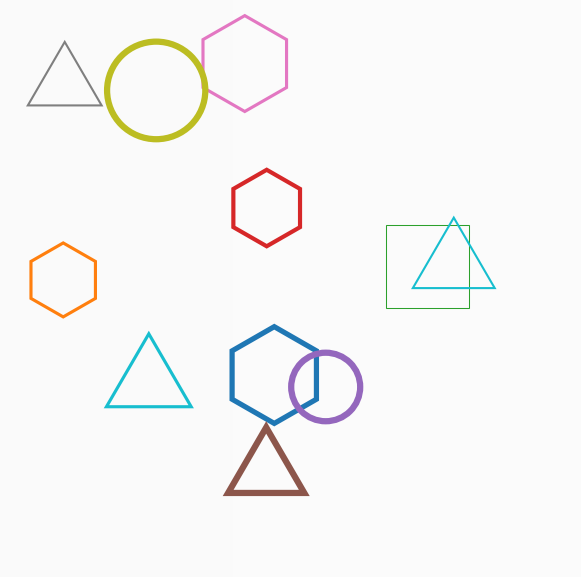[{"shape": "hexagon", "thickness": 2.5, "radius": 0.42, "center": [0.472, 0.35]}, {"shape": "hexagon", "thickness": 1.5, "radius": 0.32, "center": [0.109, 0.514]}, {"shape": "square", "thickness": 0.5, "radius": 0.36, "center": [0.736, 0.537]}, {"shape": "hexagon", "thickness": 2, "radius": 0.33, "center": [0.459, 0.639]}, {"shape": "circle", "thickness": 3, "radius": 0.3, "center": [0.56, 0.329]}, {"shape": "triangle", "thickness": 3, "radius": 0.38, "center": [0.458, 0.183]}, {"shape": "hexagon", "thickness": 1.5, "radius": 0.41, "center": [0.421, 0.889]}, {"shape": "triangle", "thickness": 1, "radius": 0.37, "center": [0.111, 0.853]}, {"shape": "circle", "thickness": 3, "radius": 0.42, "center": [0.269, 0.843]}, {"shape": "triangle", "thickness": 1, "radius": 0.41, "center": [0.781, 0.541]}, {"shape": "triangle", "thickness": 1.5, "radius": 0.42, "center": [0.256, 0.337]}]